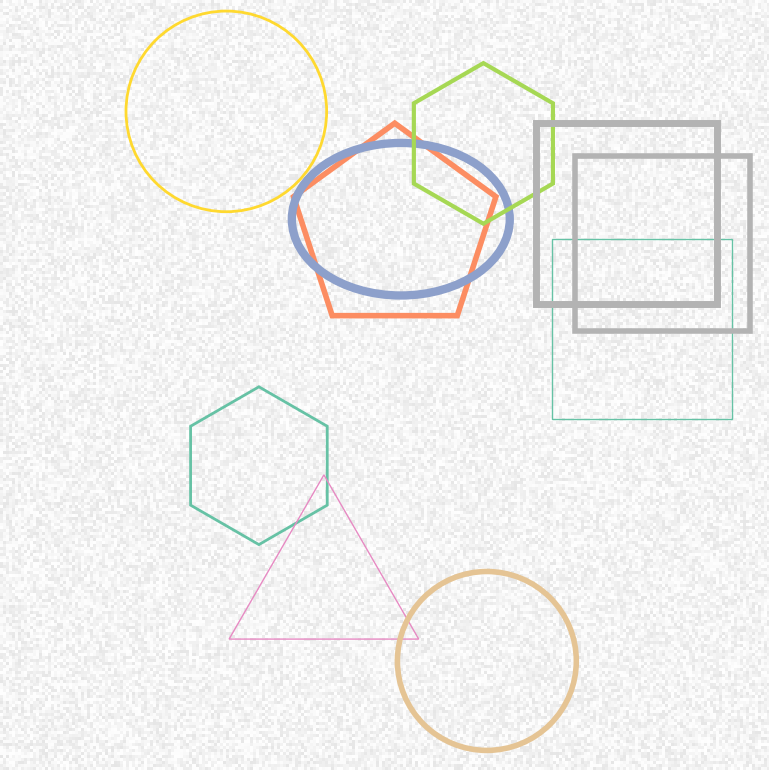[{"shape": "square", "thickness": 0.5, "radius": 0.58, "center": [0.834, 0.573]}, {"shape": "hexagon", "thickness": 1, "radius": 0.51, "center": [0.336, 0.395]}, {"shape": "pentagon", "thickness": 2, "radius": 0.69, "center": [0.513, 0.702]}, {"shape": "oval", "thickness": 3, "radius": 0.71, "center": [0.521, 0.715]}, {"shape": "triangle", "thickness": 0.5, "radius": 0.71, "center": [0.421, 0.241]}, {"shape": "hexagon", "thickness": 1.5, "radius": 0.52, "center": [0.628, 0.814]}, {"shape": "circle", "thickness": 1, "radius": 0.65, "center": [0.294, 0.855]}, {"shape": "circle", "thickness": 2, "radius": 0.58, "center": [0.632, 0.142]}, {"shape": "square", "thickness": 2.5, "radius": 0.59, "center": [0.814, 0.723]}, {"shape": "square", "thickness": 2, "radius": 0.57, "center": [0.861, 0.684]}]